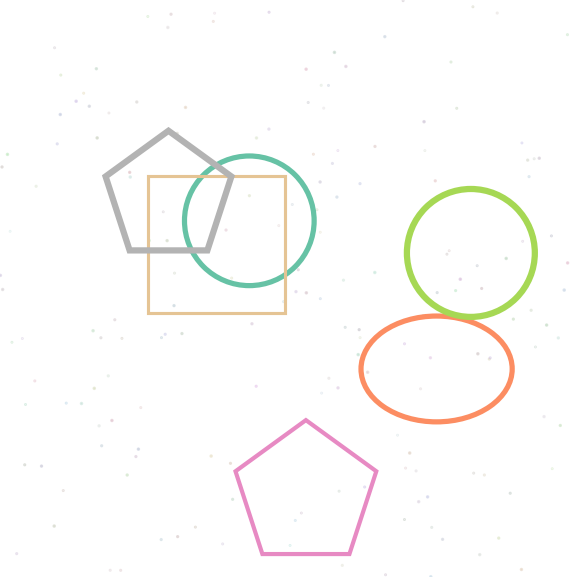[{"shape": "circle", "thickness": 2.5, "radius": 0.56, "center": [0.432, 0.617]}, {"shape": "oval", "thickness": 2.5, "radius": 0.65, "center": [0.756, 0.36]}, {"shape": "pentagon", "thickness": 2, "radius": 0.64, "center": [0.53, 0.143]}, {"shape": "circle", "thickness": 3, "radius": 0.55, "center": [0.815, 0.561]}, {"shape": "square", "thickness": 1.5, "radius": 0.59, "center": [0.374, 0.575]}, {"shape": "pentagon", "thickness": 3, "radius": 0.57, "center": [0.292, 0.658]}]